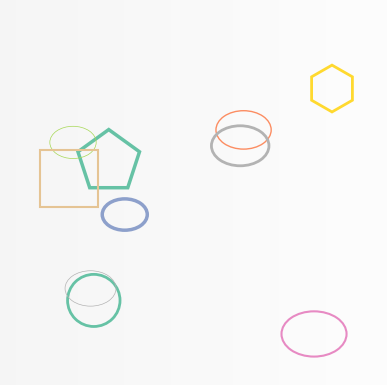[{"shape": "pentagon", "thickness": 2.5, "radius": 0.42, "center": [0.281, 0.58]}, {"shape": "circle", "thickness": 2, "radius": 0.34, "center": [0.242, 0.22]}, {"shape": "oval", "thickness": 1, "radius": 0.36, "center": [0.629, 0.663]}, {"shape": "oval", "thickness": 2.5, "radius": 0.29, "center": [0.322, 0.443]}, {"shape": "oval", "thickness": 1.5, "radius": 0.42, "center": [0.81, 0.133]}, {"shape": "oval", "thickness": 0.5, "radius": 0.3, "center": [0.188, 0.63]}, {"shape": "hexagon", "thickness": 2, "radius": 0.3, "center": [0.857, 0.77]}, {"shape": "square", "thickness": 1.5, "radius": 0.37, "center": [0.178, 0.537]}, {"shape": "oval", "thickness": 2, "radius": 0.37, "center": [0.62, 0.621]}, {"shape": "oval", "thickness": 0.5, "radius": 0.33, "center": [0.234, 0.251]}]